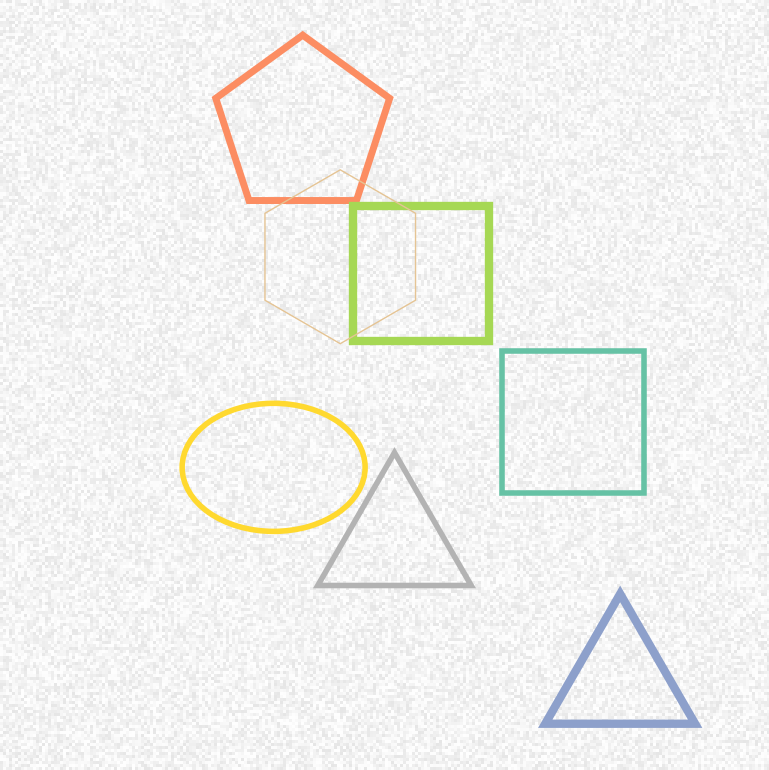[{"shape": "square", "thickness": 2, "radius": 0.46, "center": [0.744, 0.452]}, {"shape": "pentagon", "thickness": 2.5, "radius": 0.59, "center": [0.393, 0.836]}, {"shape": "triangle", "thickness": 3, "radius": 0.56, "center": [0.805, 0.116]}, {"shape": "square", "thickness": 3, "radius": 0.44, "center": [0.547, 0.645]}, {"shape": "oval", "thickness": 2, "radius": 0.59, "center": [0.355, 0.393]}, {"shape": "hexagon", "thickness": 0.5, "radius": 0.56, "center": [0.442, 0.667]}, {"shape": "triangle", "thickness": 2, "radius": 0.58, "center": [0.512, 0.297]}]